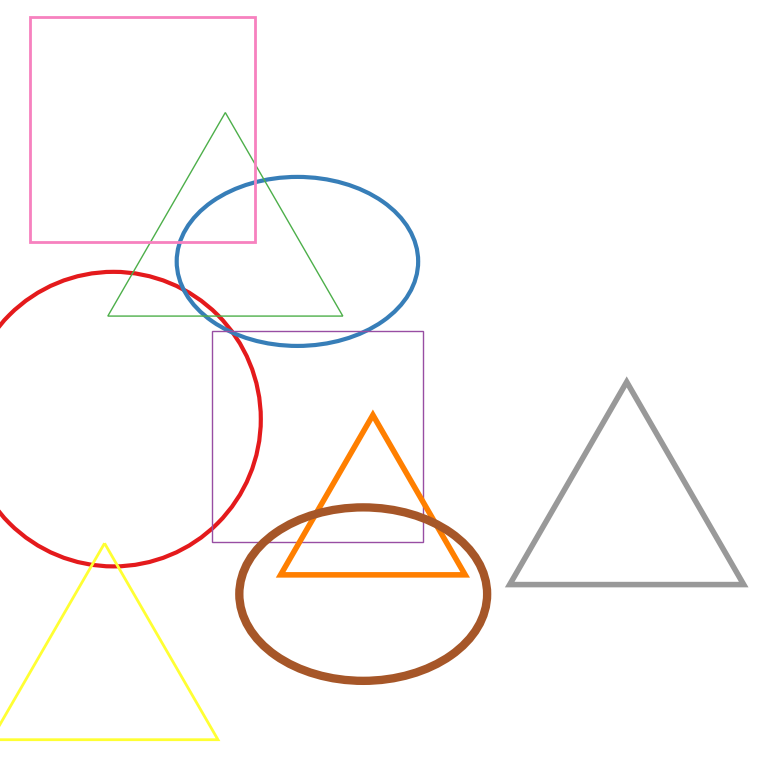[{"shape": "circle", "thickness": 1.5, "radius": 0.96, "center": [0.147, 0.456]}, {"shape": "oval", "thickness": 1.5, "radius": 0.78, "center": [0.386, 0.66]}, {"shape": "triangle", "thickness": 0.5, "radius": 0.88, "center": [0.293, 0.678]}, {"shape": "square", "thickness": 0.5, "radius": 0.69, "center": [0.412, 0.433]}, {"shape": "triangle", "thickness": 2, "radius": 0.69, "center": [0.484, 0.323]}, {"shape": "triangle", "thickness": 1, "radius": 0.85, "center": [0.136, 0.124]}, {"shape": "oval", "thickness": 3, "radius": 0.8, "center": [0.472, 0.228]}, {"shape": "square", "thickness": 1, "radius": 0.73, "center": [0.185, 0.832]}, {"shape": "triangle", "thickness": 2, "radius": 0.88, "center": [0.814, 0.329]}]